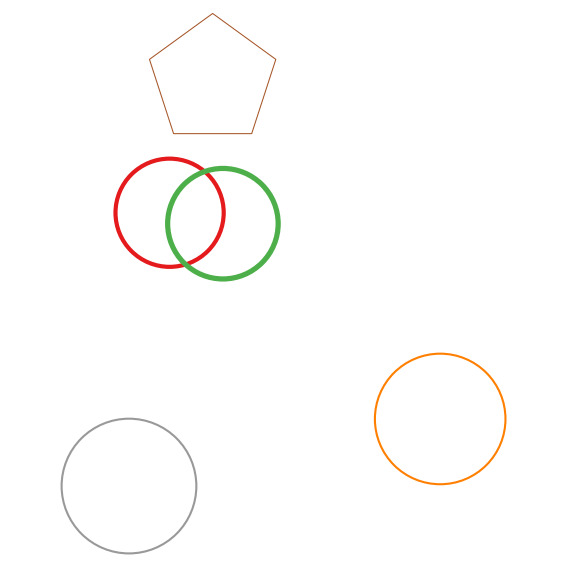[{"shape": "circle", "thickness": 2, "radius": 0.47, "center": [0.294, 0.631]}, {"shape": "circle", "thickness": 2.5, "radius": 0.48, "center": [0.386, 0.612]}, {"shape": "circle", "thickness": 1, "radius": 0.57, "center": [0.762, 0.274]}, {"shape": "pentagon", "thickness": 0.5, "radius": 0.58, "center": [0.368, 0.861]}, {"shape": "circle", "thickness": 1, "radius": 0.58, "center": [0.223, 0.157]}]